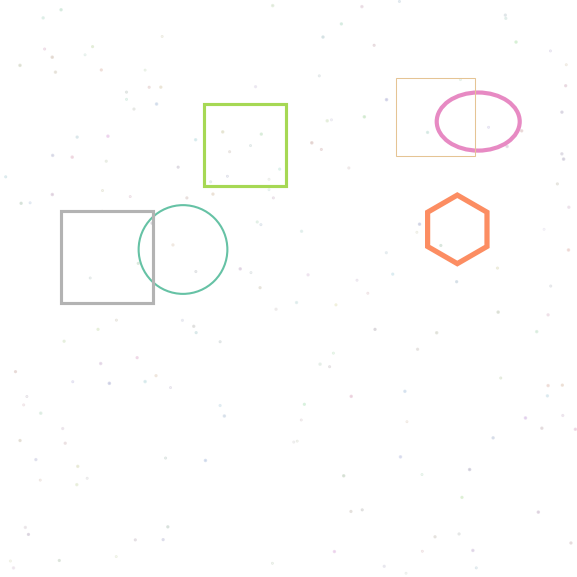[{"shape": "circle", "thickness": 1, "radius": 0.38, "center": [0.317, 0.567]}, {"shape": "hexagon", "thickness": 2.5, "radius": 0.3, "center": [0.792, 0.602]}, {"shape": "oval", "thickness": 2, "radius": 0.36, "center": [0.828, 0.789]}, {"shape": "square", "thickness": 1.5, "radius": 0.35, "center": [0.424, 0.748]}, {"shape": "square", "thickness": 0.5, "radius": 0.34, "center": [0.754, 0.796]}, {"shape": "square", "thickness": 1.5, "radius": 0.4, "center": [0.185, 0.554]}]